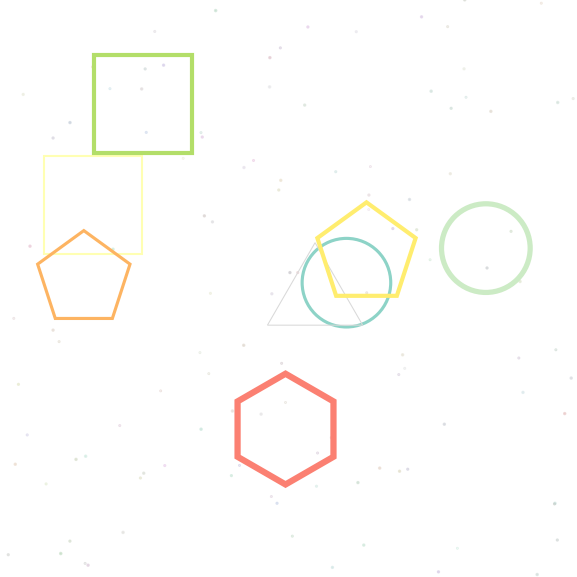[{"shape": "circle", "thickness": 1.5, "radius": 0.38, "center": [0.6, 0.51]}, {"shape": "square", "thickness": 1, "radius": 0.43, "center": [0.161, 0.644]}, {"shape": "hexagon", "thickness": 3, "radius": 0.48, "center": [0.494, 0.256]}, {"shape": "pentagon", "thickness": 1.5, "radius": 0.42, "center": [0.145, 0.516]}, {"shape": "square", "thickness": 2, "radius": 0.42, "center": [0.248, 0.82]}, {"shape": "triangle", "thickness": 0.5, "radius": 0.48, "center": [0.546, 0.484]}, {"shape": "circle", "thickness": 2.5, "radius": 0.38, "center": [0.841, 0.569]}, {"shape": "pentagon", "thickness": 2, "radius": 0.45, "center": [0.635, 0.559]}]